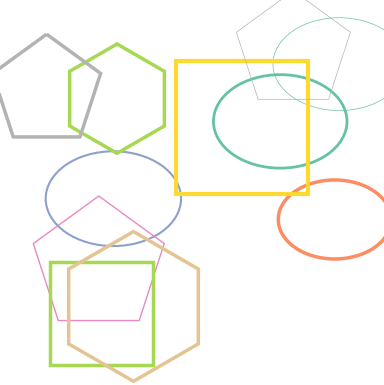[{"shape": "oval", "thickness": 0.5, "radius": 0.86, "center": [0.881, 0.833]}, {"shape": "oval", "thickness": 2, "radius": 0.87, "center": [0.728, 0.685]}, {"shape": "oval", "thickness": 2.5, "radius": 0.73, "center": [0.869, 0.43]}, {"shape": "oval", "thickness": 1.5, "radius": 0.88, "center": [0.294, 0.484]}, {"shape": "pentagon", "thickness": 1, "radius": 0.89, "center": [0.256, 0.312]}, {"shape": "square", "thickness": 2.5, "radius": 0.67, "center": [0.264, 0.186]}, {"shape": "hexagon", "thickness": 2.5, "radius": 0.71, "center": [0.304, 0.744]}, {"shape": "square", "thickness": 3, "radius": 0.86, "center": [0.628, 0.668]}, {"shape": "hexagon", "thickness": 2.5, "radius": 0.97, "center": [0.347, 0.204]}, {"shape": "pentagon", "thickness": 2.5, "radius": 0.74, "center": [0.121, 0.764]}, {"shape": "pentagon", "thickness": 0.5, "radius": 0.78, "center": [0.762, 0.868]}]